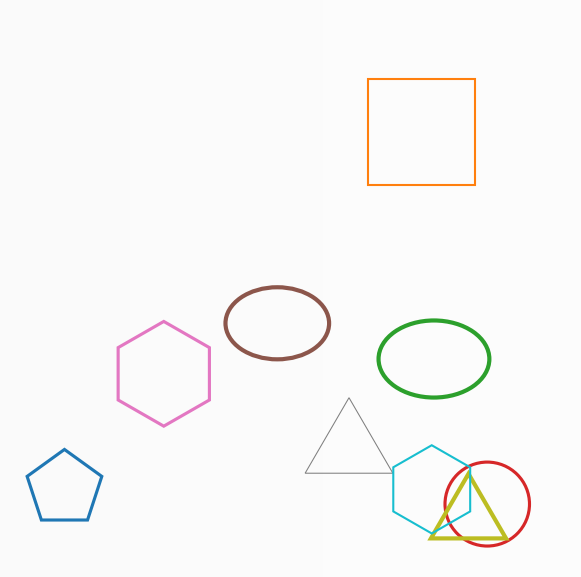[{"shape": "pentagon", "thickness": 1.5, "radius": 0.34, "center": [0.111, 0.153]}, {"shape": "square", "thickness": 1, "radius": 0.46, "center": [0.725, 0.771]}, {"shape": "oval", "thickness": 2, "radius": 0.48, "center": [0.747, 0.377]}, {"shape": "circle", "thickness": 1.5, "radius": 0.36, "center": [0.838, 0.126]}, {"shape": "oval", "thickness": 2, "radius": 0.45, "center": [0.477, 0.439]}, {"shape": "hexagon", "thickness": 1.5, "radius": 0.45, "center": [0.282, 0.352]}, {"shape": "triangle", "thickness": 0.5, "radius": 0.44, "center": [0.6, 0.223]}, {"shape": "triangle", "thickness": 2, "radius": 0.37, "center": [0.806, 0.104]}, {"shape": "hexagon", "thickness": 1, "radius": 0.38, "center": [0.743, 0.152]}]